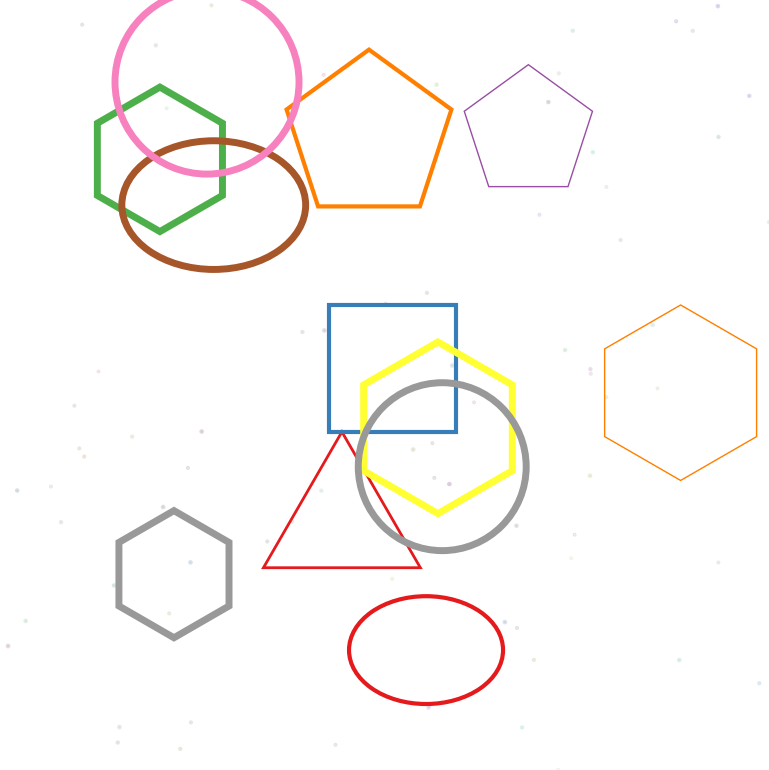[{"shape": "triangle", "thickness": 1, "radius": 0.59, "center": [0.444, 0.322]}, {"shape": "oval", "thickness": 1.5, "radius": 0.5, "center": [0.553, 0.156]}, {"shape": "square", "thickness": 1.5, "radius": 0.41, "center": [0.51, 0.522]}, {"shape": "hexagon", "thickness": 2.5, "radius": 0.47, "center": [0.208, 0.793]}, {"shape": "pentagon", "thickness": 0.5, "radius": 0.44, "center": [0.686, 0.828]}, {"shape": "pentagon", "thickness": 1.5, "radius": 0.56, "center": [0.479, 0.823]}, {"shape": "hexagon", "thickness": 0.5, "radius": 0.57, "center": [0.884, 0.49]}, {"shape": "hexagon", "thickness": 2.5, "radius": 0.56, "center": [0.569, 0.444]}, {"shape": "oval", "thickness": 2.5, "radius": 0.6, "center": [0.278, 0.734]}, {"shape": "circle", "thickness": 2.5, "radius": 0.6, "center": [0.269, 0.893]}, {"shape": "hexagon", "thickness": 2.5, "radius": 0.41, "center": [0.226, 0.254]}, {"shape": "circle", "thickness": 2.5, "radius": 0.55, "center": [0.574, 0.394]}]